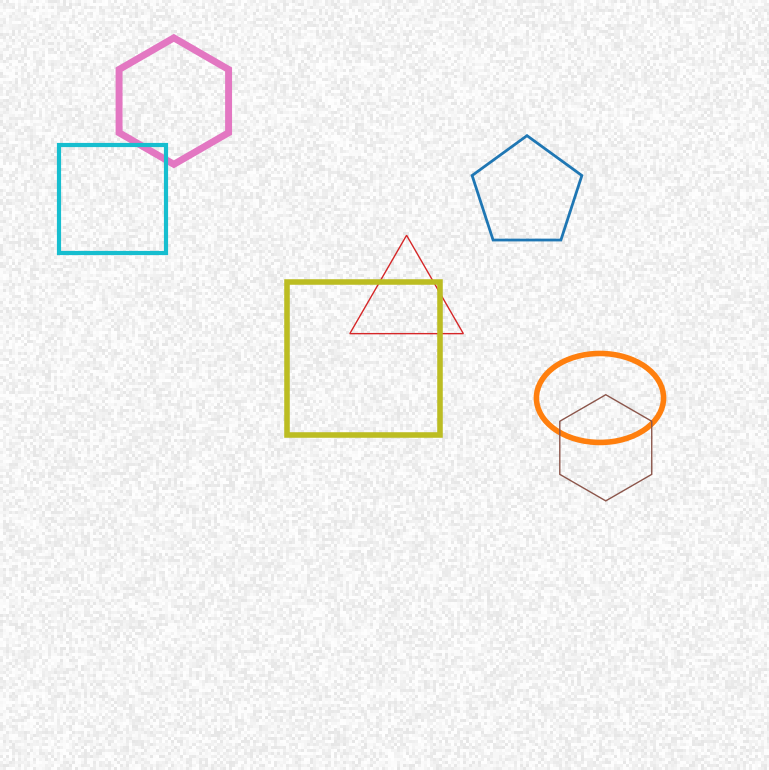[{"shape": "pentagon", "thickness": 1, "radius": 0.37, "center": [0.684, 0.749]}, {"shape": "oval", "thickness": 2, "radius": 0.41, "center": [0.779, 0.483]}, {"shape": "triangle", "thickness": 0.5, "radius": 0.43, "center": [0.528, 0.609]}, {"shape": "hexagon", "thickness": 0.5, "radius": 0.34, "center": [0.787, 0.418]}, {"shape": "hexagon", "thickness": 2.5, "radius": 0.41, "center": [0.226, 0.869]}, {"shape": "square", "thickness": 2, "radius": 0.5, "center": [0.472, 0.534]}, {"shape": "square", "thickness": 1.5, "radius": 0.35, "center": [0.146, 0.741]}]